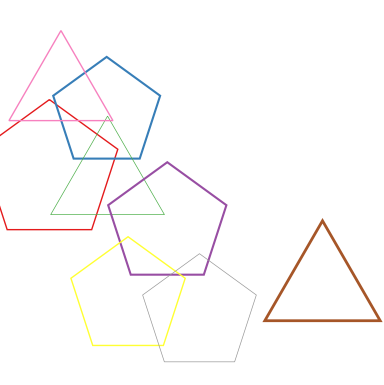[{"shape": "pentagon", "thickness": 1, "radius": 0.93, "center": [0.128, 0.555]}, {"shape": "pentagon", "thickness": 1.5, "radius": 0.73, "center": [0.277, 0.706]}, {"shape": "triangle", "thickness": 0.5, "radius": 0.85, "center": [0.279, 0.528]}, {"shape": "pentagon", "thickness": 1.5, "radius": 0.81, "center": [0.435, 0.417]}, {"shape": "pentagon", "thickness": 1, "radius": 0.78, "center": [0.333, 0.229]}, {"shape": "triangle", "thickness": 2, "radius": 0.87, "center": [0.838, 0.253]}, {"shape": "triangle", "thickness": 1, "radius": 0.78, "center": [0.158, 0.765]}, {"shape": "pentagon", "thickness": 0.5, "radius": 0.78, "center": [0.518, 0.186]}]